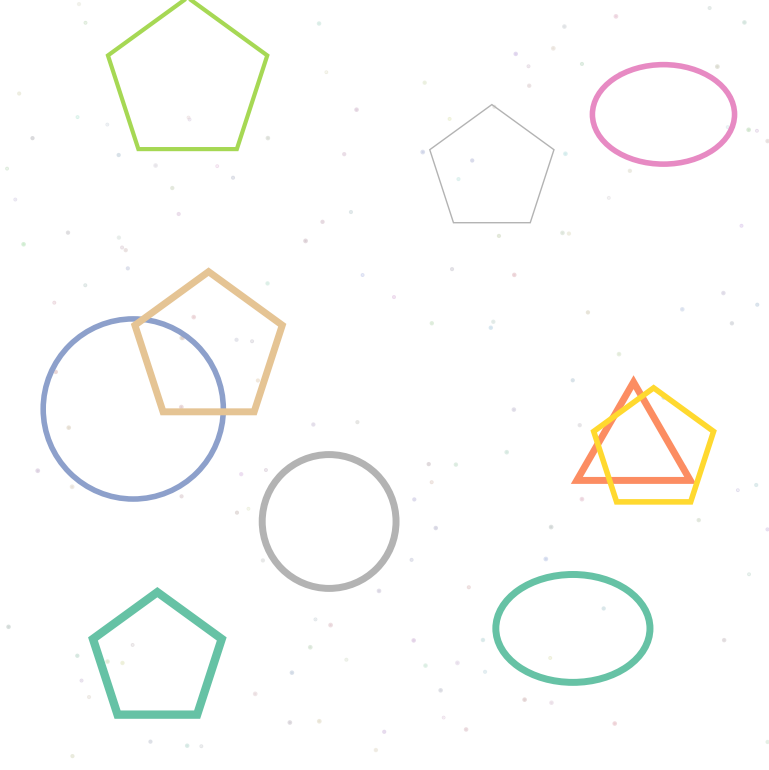[{"shape": "oval", "thickness": 2.5, "radius": 0.5, "center": [0.744, 0.184]}, {"shape": "pentagon", "thickness": 3, "radius": 0.44, "center": [0.204, 0.143]}, {"shape": "triangle", "thickness": 2.5, "radius": 0.43, "center": [0.823, 0.419]}, {"shape": "circle", "thickness": 2, "radius": 0.58, "center": [0.173, 0.469]}, {"shape": "oval", "thickness": 2, "radius": 0.46, "center": [0.862, 0.851]}, {"shape": "pentagon", "thickness": 1.5, "radius": 0.54, "center": [0.244, 0.894]}, {"shape": "pentagon", "thickness": 2, "radius": 0.41, "center": [0.849, 0.414]}, {"shape": "pentagon", "thickness": 2.5, "radius": 0.5, "center": [0.271, 0.547]}, {"shape": "circle", "thickness": 2.5, "radius": 0.43, "center": [0.427, 0.323]}, {"shape": "pentagon", "thickness": 0.5, "radius": 0.42, "center": [0.639, 0.779]}]